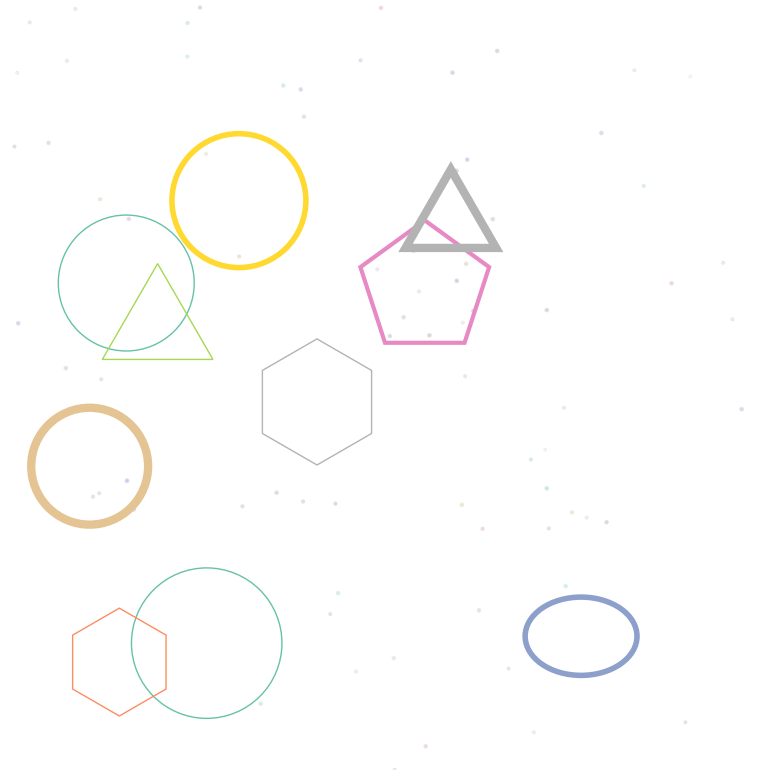[{"shape": "circle", "thickness": 0.5, "radius": 0.49, "center": [0.268, 0.165]}, {"shape": "circle", "thickness": 0.5, "radius": 0.44, "center": [0.164, 0.632]}, {"shape": "hexagon", "thickness": 0.5, "radius": 0.35, "center": [0.155, 0.14]}, {"shape": "oval", "thickness": 2, "radius": 0.36, "center": [0.755, 0.174]}, {"shape": "pentagon", "thickness": 1.5, "radius": 0.44, "center": [0.552, 0.626]}, {"shape": "triangle", "thickness": 0.5, "radius": 0.41, "center": [0.205, 0.575]}, {"shape": "circle", "thickness": 2, "radius": 0.43, "center": [0.31, 0.739]}, {"shape": "circle", "thickness": 3, "radius": 0.38, "center": [0.116, 0.395]}, {"shape": "triangle", "thickness": 3, "radius": 0.34, "center": [0.585, 0.712]}, {"shape": "hexagon", "thickness": 0.5, "radius": 0.41, "center": [0.412, 0.478]}]